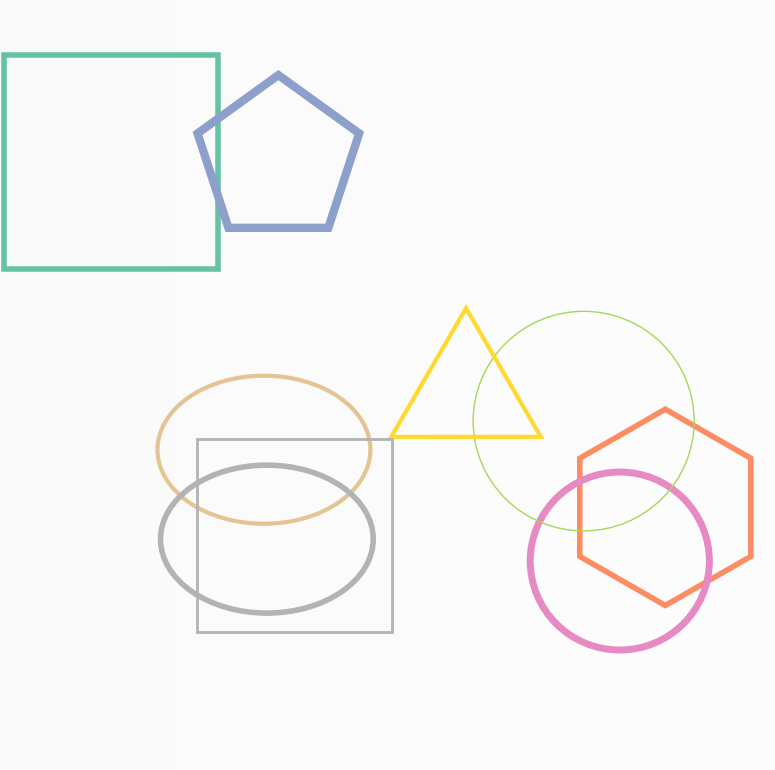[{"shape": "square", "thickness": 2, "radius": 0.69, "center": [0.143, 0.789]}, {"shape": "hexagon", "thickness": 2, "radius": 0.64, "center": [0.858, 0.341]}, {"shape": "pentagon", "thickness": 3, "radius": 0.55, "center": [0.359, 0.793]}, {"shape": "circle", "thickness": 2.5, "radius": 0.58, "center": [0.8, 0.271]}, {"shape": "circle", "thickness": 0.5, "radius": 0.71, "center": [0.753, 0.453]}, {"shape": "triangle", "thickness": 1.5, "radius": 0.56, "center": [0.601, 0.488]}, {"shape": "oval", "thickness": 1.5, "radius": 0.69, "center": [0.341, 0.416]}, {"shape": "oval", "thickness": 2, "radius": 0.69, "center": [0.344, 0.3]}, {"shape": "square", "thickness": 1, "radius": 0.63, "center": [0.38, 0.305]}]